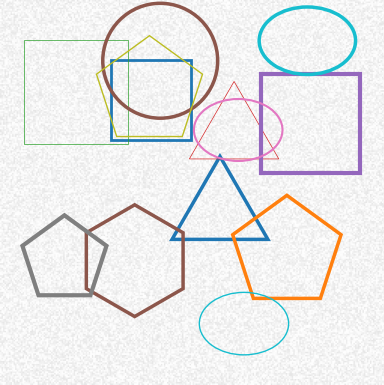[{"shape": "triangle", "thickness": 2.5, "radius": 0.72, "center": [0.571, 0.45]}, {"shape": "square", "thickness": 2, "radius": 0.52, "center": [0.392, 0.741]}, {"shape": "pentagon", "thickness": 2.5, "radius": 0.74, "center": [0.745, 0.345]}, {"shape": "square", "thickness": 0.5, "radius": 0.68, "center": [0.198, 0.762]}, {"shape": "triangle", "thickness": 0.5, "radius": 0.67, "center": [0.608, 0.654]}, {"shape": "square", "thickness": 3, "radius": 0.64, "center": [0.806, 0.679]}, {"shape": "hexagon", "thickness": 2.5, "radius": 0.73, "center": [0.35, 0.323]}, {"shape": "circle", "thickness": 2.5, "radius": 0.75, "center": [0.416, 0.842]}, {"shape": "oval", "thickness": 1.5, "radius": 0.57, "center": [0.619, 0.662]}, {"shape": "pentagon", "thickness": 3, "radius": 0.57, "center": [0.167, 0.326]}, {"shape": "pentagon", "thickness": 1, "radius": 0.72, "center": [0.388, 0.763]}, {"shape": "oval", "thickness": 1, "radius": 0.58, "center": [0.634, 0.159]}, {"shape": "oval", "thickness": 2.5, "radius": 0.63, "center": [0.798, 0.894]}]